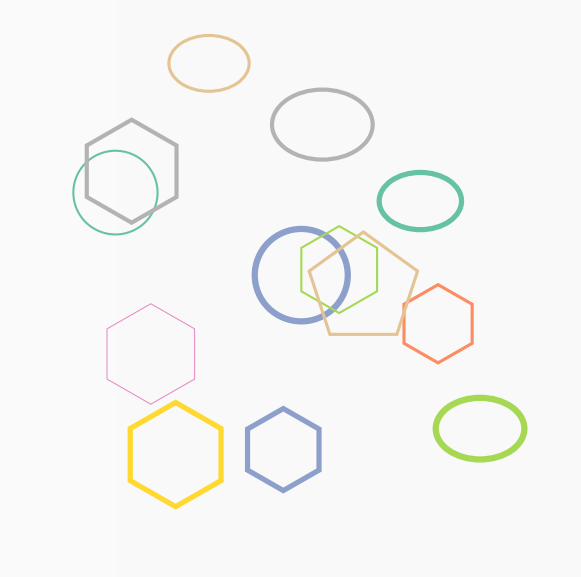[{"shape": "oval", "thickness": 2.5, "radius": 0.35, "center": [0.723, 0.651]}, {"shape": "circle", "thickness": 1, "radius": 0.36, "center": [0.199, 0.666]}, {"shape": "hexagon", "thickness": 1.5, "radius": 0.34, "center": [0.754, 0.438]}, {"shape": "hexagon", "thickness": 2.5, "radius": 0.35, "center": [0.487, 0.221]}, {"shape": "circle", "thickness": 3, "radius": 0.4, "center": [0.518, 0.523]}, {"shape": "hexagon", "thickness": 0.5, "radius": 0.43, "center": [0.259, 0.386]}, {"shape": "hexagon", "thickness": 1, "radius": 0.38, "center": [0.584, 0.532]}, {"shape": "oval", "thickness": 3, "radius": 0.38, "center": [0.826, 0.257]}, {"shape": "hexagon", "thickness": 2.5, "radius": 0.45, "center": [0.302, 0.212]}, {"shape": "pentagon", "thickness": 1.5, "radius": 0.49, "center": [0.625, 0.499]}, {"shape": "oval", "thickness": 1.5, "radius": 0.35, "center": [0.36, 0.889]}, {"shape": "oval", "thickness": 2, "radius": 0.43, "center": [0.555, 0.783]}, {"shape": "hexagon", "thickness": 2, "radius": 0.45, "center": [0.226, 0.703]}]